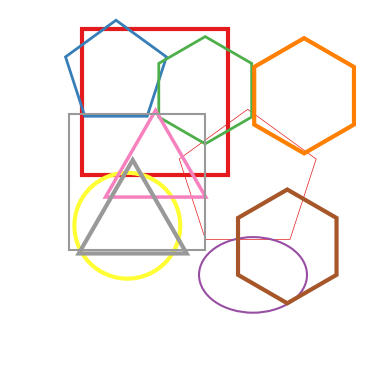[{"shape": "pentagon", "thickness": 0.5, "radius": 0.93, "center": [0.643, 0.529]}, {"shape": "square", "thickness": 3, "radius": 0.95, "center": [0.402, 0.735]}, {"shape": "pentagon", "thickness": 2, "radius": 0.69, "center": [0.301, 0.81]}, {"shape": "hexagon", "thickness": 2, "radius": 0.7, "center": [0.533, 0.766]}, {"shape": "oval", "thickness": 1.5, "radius": 0.7, "center": [0.657, 0.286]}, {"shape": "hexagon", "thickness": 3, "radius": 0.75, "center": [0.79, 0.751]}, {"shape": "circle", "thickness": 3, "radius": 0.69, "center": [0.331, 0.414]}, {"shape": "hexagon", "thickness": 3, "radius": 0.74, "center": [0.746, 0.36]}, {"shape": "triangle", "thickness": 2.5, "radius": 0.75, "center": [0.404, 0.563]}, {"shape": "square", "thickness": 1.5, "radius": 0.88, "center": [0.357, 0.527]}, {"shape": "triangle", "thickness": 3, "radius": 0.81, "center": [0.345, 0.423]}]